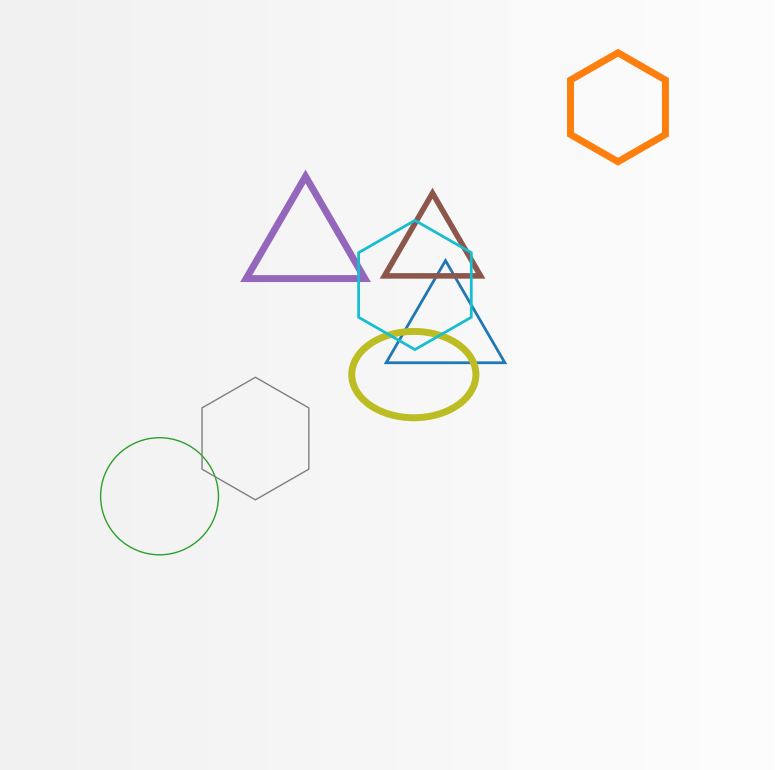[{"shape": "triangle", "thickness": 1, "radius": 0.44, "center": [0.575, 0.573]}, {"shape": "hexagon", "thickness": 2.5, "radius": 0.35, "center": [0.797, 0.861]}, {"shape": "circle", "thickness": 0.5, "radius": 0.38, "center": [0.206, 0.356]}, {"shape": "triangle", "thickness": 2.5, "radius": 0.44, "center": [0.394, 0.682]}, {"shape": "triangle", "thickness": 2, "radius": 0.36, "center": [0.558, 0.677]}, {"shape": "hexagon", "thickness": 0.5, "radius": 0.4, "center": [0.33, 0.43]}, {"shape": "oval", "thickness": 2.5, "radius": 0.4, "center": [0.534, 0.514]}, {"shape": "hexagon", "thickness": 1, "radius": 0.42, "center": [0.535, 0.63]}]